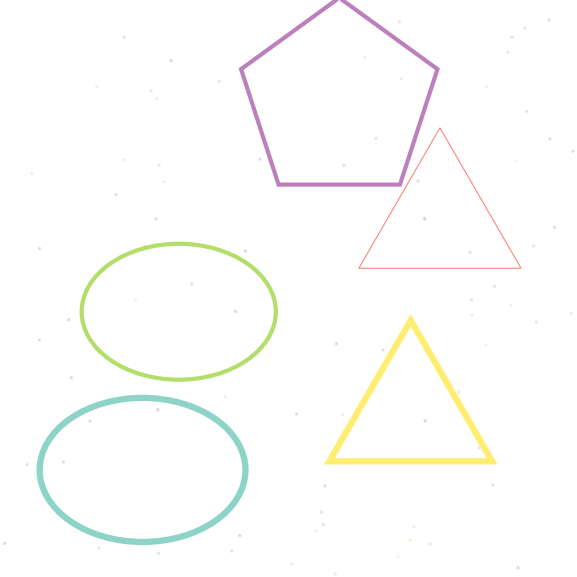[{"shape": "oval", "thickness": 3, "radius": 0.89, "center": [0.247, 0.185]}, {"shape": "triangle", "thickness": 0.5, "radius": 0.81, "center": [0.762, 0.616]}, {"shape": "oval", "thickness": 2, "radius": 0.84, "center": [0.31, 0.459]}, {"shape": "pentagon", "thickness": 2, "radius": 0.89, "center": [0.587, 0.824]}, {"shape": "triangle", "thickness": 3, "radius": 0.81, "center": [0.711, 0.282]}]